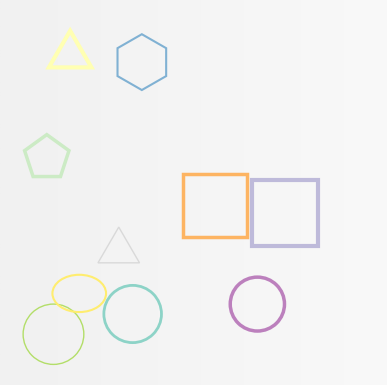[{"shape": "circle", "thickness": 2, "radius": 0.37, "center": [0.342, 0.184]}, {"shape": "triangle", "thickness": 3, "radius": 0.32, "center": [0.181, 0.857]}, {"shape": "square", "thickness": 3, "radius": 0.43, "center": [0.735, 0.447]}, {"shape": "hexagon", "thickness": 1.5, "radius": 0.36, "center": [0.366, 0.839]}, {"shape": "square", "thickness": 2.5, "radius": 0.41, "center": [0.554, 0.466]}, {"shape": "circle", "thickness": 1, "radius": 0.39, "center": [0.138, 0.132]}, {"shape": "triangle", "thickness": 1, "radius": 0.31, "center": [0.306, 0.348]}, {"shape": "circle", "thickness": 2.5, "radius": 0.35, "center": [0.664, 0.21]}, {"shape": "pentagon", "thickness": 2.5, "radius": 0.3, "center": [0.121, 0.59]}, {"shape": "oval", "thickness": 1.5, "radius": 0.35, "center": [0.205, 0.238]}]